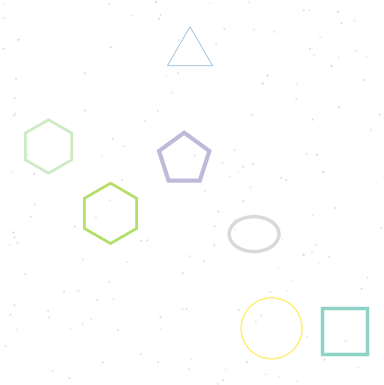[{"shape": "square", "thickness": 2.5, "radius": 0.3, "center": [0.895, 0.14]}, {"shape": "pentagon", "thickness": 3, "radius": 0.34, "center": [0.478, 0.586]}, {"shape": "triangle", "thickness": 0.5, "radius": 0.34, "center": [0.494, 0.863]}, {"shape": "hexagon", "thickness": 2, "radius": 0.39, "center": [0.287, 0.446]}, {"shape": "oval", "thickness": 2.5, "radius": 0.32, "center": [0.66, 0.392]}, {"shape": "hexagon", "thickness": 2, "radius": 0.35, "center": [0.126, 0.62]}, {"shape": "circle", "thickness": 1, "radius": 0.4, "center": [0.705, 0.147]}]